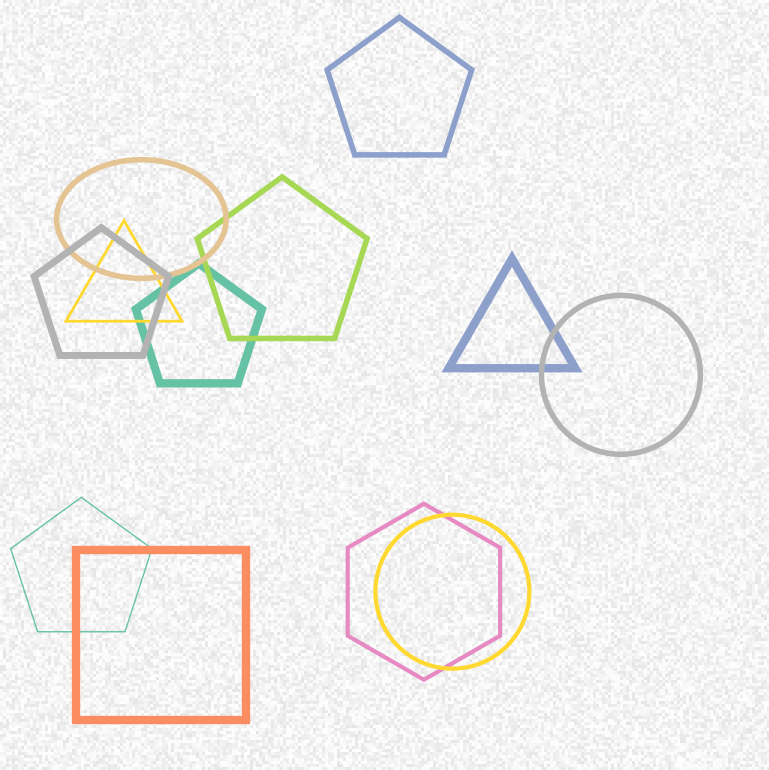[{"shape": "pentagon", "thickness": 3, "radius": 0.43, "center": [0.258, 0.572]}, {"shape": "pentagon", "thickness": 0.5, "radius": 0.48, "center": [0.106, 0.258]}, {"shape": "square", "thickness": 3, "radius": 0.55, "center": [0.209, 0.176]}, {"shape": "pentagon", "thickness": 2, "radius": 0.49, "center": [0.519, 0.879]}, {"shape": "triangle", "thickness": 3, "radius": 0.47, "center": [0.665, 0.569]}, {"shape": "hexagon", "thickness": 1.5, "radius": 0.57, "center": [0.551, 0.232]}, {"shape": "pentagon", "thickness": 2, "radius": 0.58, "center": [0.366, 0.654]}, {"shape": "triangle", "thickness": 1, "radius": 0.44, "center": [0.161, 0.626]}, {"shape": "circle", "thickness": 1.5, "radius": 0.5, "center": [0.588, 0.232]}, {"shape": "oval", "thickness": 2, "radius": 0.55, "center": [0.184, 0.716]}, {"shape": "circle", "thickness": 2, "radius": 0.52, "center": [0.806, 0.513]}, {"shape": "pentagon", "thickness": 2.5, "radius": 0.46, "center": [0.132, 0.613]}]